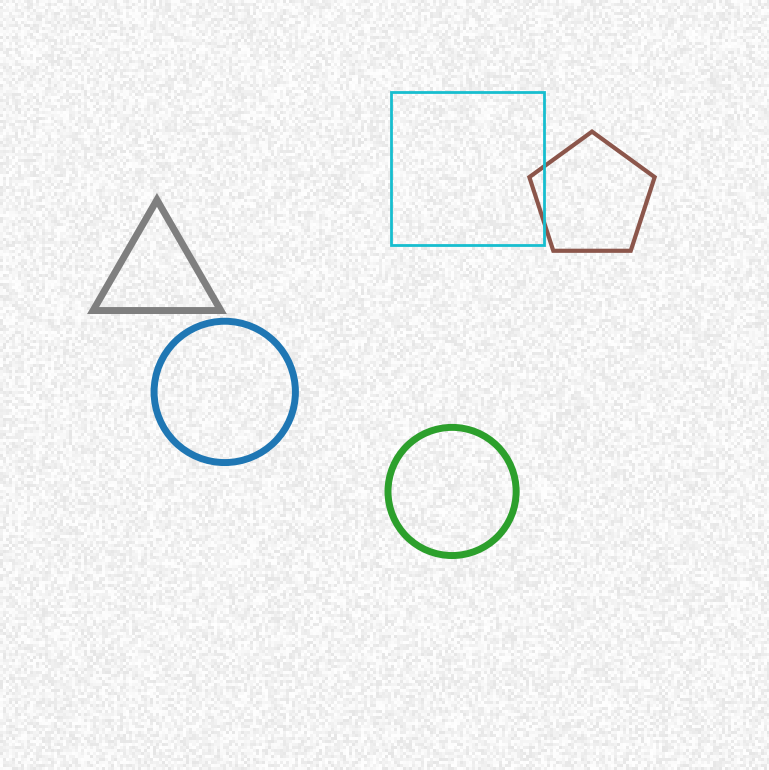[{"shape": "circle", "thickness": 2.5, "radius": 0.46, "center": [0.292, 0.491]}, {"shape": "circle", "thickness": 2.5, "radius": 0.42, "center": [0.587, 0.362]}, {"shape": "pentagon", "thickness": 1.5, "radius": 0.43, "center": [0.769, 0.744]}, {"shape": "triangle", "thickness": 2.5, "radius": 0.48, "center": [0.204, 0.645]}, {"shape": "square", "thickness": 1, "radius": 0.5, "center": [0.607, 0.781]}]